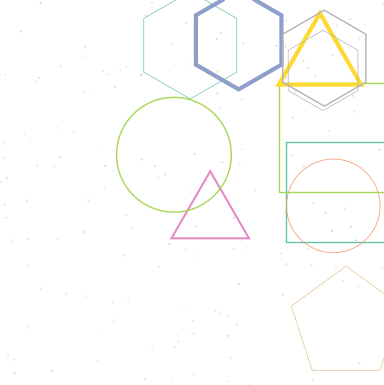[{"shape": "hexagon", "thickness": 0.5, "radius": 0.7, "center": [0.494, 0.882]}, {"shape": "square", "thickness": 1, "radius": 0.65, "center": [0.872, 0.502]}, {"shape": "circle", "thickness": 0.5, "radius": 0.61, "center": [0.866, 0.465]}, {"shape": "hexagon", "thickness": 3, "radius": 0.64, "center": [0.62, 0.896]}, {"shape": "triangle", "thickness": 1.5, "radius": 0.58, "center": [0.546, 0.439]}, {"shape": "square", "thickness": 1, "radius": 0.71, "center": [0.866, 0.643]}, {"shape": "circle", "thickness": 1, "radius": 0.75, "center": [0.452, 0.598]}, {"shape": "triangle", "thickness": 3, "radius": 0.62, "center": [0.831, 0.842]}, {"shape": "pentagon", "thickness": 0.5, "radius": 0.75, "center": [0.899, 0.159]}, {"shape": "hexagon", "thickness": 1, "radius": 0.62, "center": [0.842, 0.849]}, {"shape": "hexagon", "thickness": 0.5, "radius": 0.52, "center": [0.839, 0.817]}]